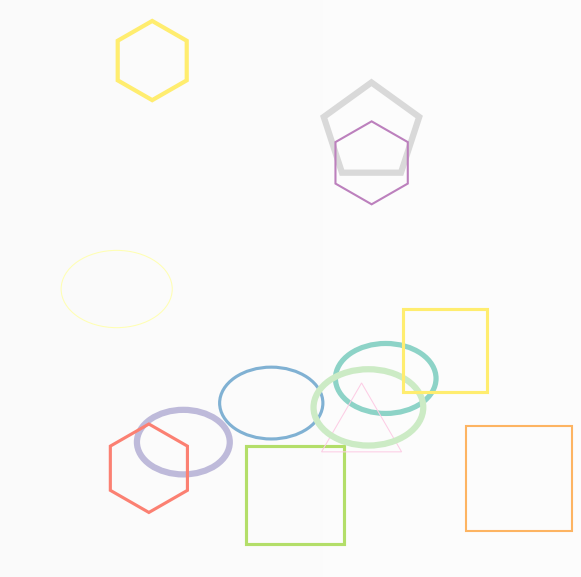[{"shape": "oval", "thickness": 2.5, "radius": 0.43, "center": [0.664, 0.344]}, {"shape": "oval", "thickness": 0.5, "radius": 0.48, "center": [0.201, 0.499]}, {"shape": "oval", "thickness": 3, "radius": 0.4, "center": [0.315, 0.234]}, {"shape": "hexagon", "thickness": 1.5, "radius": 0.38, "center": [0.256, 0.188]}, {"shape": "oval", "thickness": 1.5, "radius": 0.44, "center": [0.467, 0.301]}, {"shape": "square", "thickness": 1, "radius": 0.45, "center": [0.893, 0.17]}, {"shape": "square", "thickness": 1.5, "radius": 0.42, "center": [0.507, 0.143]}, {"shape": "triangle", "thickness": 0.5, "radius": 0.4, "center": [0.622, 0.256]}, {"shape": "pentagon", "thickness": 3, "radius": 0.43, "center": [0.639, 0.77]}, {"shape": "hexagon", "thickness": 1, "radius": 0.36, "center": [0.639, 0.717]}, {"shape": "oval", "thickness": 3, "radius": 0.47, "center": [0.634, 0.294]}, {"shape": "square", "thickness": 1.5, "radius": 0.36, "center": [0.766, 0.392]}, {"shape": "hexagon", "thickness": 2, "radius": 0.34, "center": [0.262, 0.894]}]